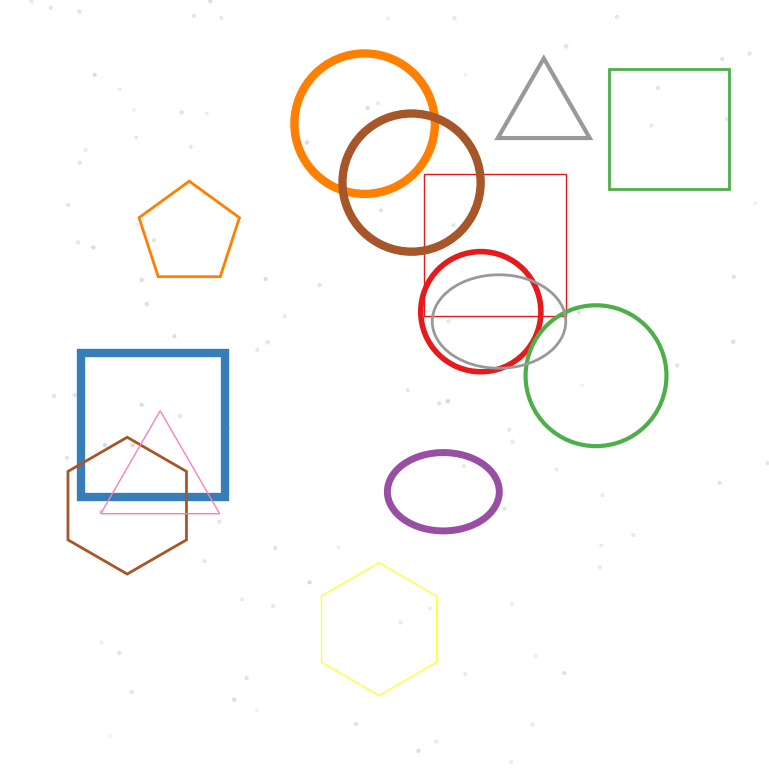[{"shape": "square", "thickness": 0.5, "radius": 0.46, "center": [0.643, 0.682]}, {"shape": "circle", "thickness": 2, "radius": 0.39, "center": [0.624, 0.595]}, {"shape": "square", "thickness": 3, "radius": 0.47, "center": [0.199, 0.448]}, {"shape": "circle", "thickness": 1.5, "radius": 0.46, "center": [0.774, 0.512]}, {"shape": "square", "thickness": 1, "radius": 0.39, "center": [0.869, 0.833]}, {"shape": "oval", "thickness": 2.5, "radius": 0.36, "center": [0.576, 0.361]}, {"shape": "pentagon", "thickness": 1, "radius": 0.34, "center": [0.246, 0.696]}, {"shape": "circle", "thickness": 3, "radius": 0.46, "center": [0.474, 0.839]}, {"shape": "hexagon", "thickness": 0.5, "radius": 0.43, "center": [0.492, 0.183]}, {"shape": "circle", "thickness": 3, "radius": 0.45, "center": [0.534, 0.763]}, {"shape": "hexagon", "thickness": 1, "radius": 0.44, "center": [0.165, 0.343]}, {"shape": "triangle", "thickness": 0.5, "radius": 0.45, "center": [0.208, 0.377]}, {"shape": "oval", "thickness": 1, "radius": 0.43, "center": [0.648, 0.582]}, {"shape": "triangle", "thickness": 1.5, "radius": 0.34, "center": [0.706, 0.855]}]